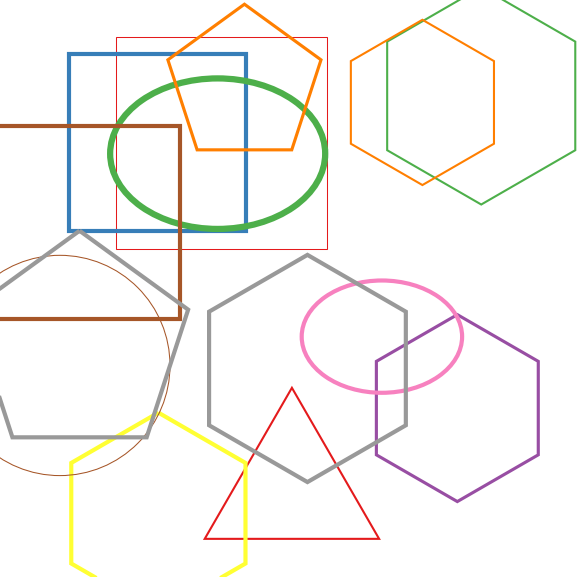[{"shape": "triangle", "thickness": 1, "radius": 0.87, "center": [0.505, 0.153]}, {"shape": "square", "thickness": 0.5, "radius": 0.92, "center": [0.384, 0.752]}, {"shape": "square", "thickness": 2, "radius": 0.77, "center": [0.273, 0.752]}, {"shape": "oval", "thickness": 3, "radius": 0.93, "center": [0.377, 0.733]}, {"shape": "hexagon", "thickness": 1, "radius": 0.94, "center": [0.833, 0.833]}, {"shape": "hexagon", "thickness": 1.5, "radius": 0.81, "center": [0.792, 0.292]}, {"shape": "hexagon", "thickness": 1, "radius": 0.72, "center": [0.731, 0.822]}, {"shape": "pentagon", "thickness": 1.5, "radius": 0.7, "center": [0.423, 0.852]}, {"shape": "hexagon", "thickness": 2, "radius": 0.87, "center": [0.274, 0.11]}, {"shape": "circle", "thickness": 0.5, "radius": 0.95, "center": [0.104, 0.366]}, {"shape": "square", "thickness": 2, "radius": 0.84, "center": [0.144, 0.614]}, {"shape": "oval", "thickness": 2, "radius": 0.69, "center": [0.661, 0.416]}, {"shape": "pentagon", "thickness": 2, "radius": 0.99, "center": [0.138, 0.402]}, {"shape": "hexagon", "thickness": 2, "radius": 0.98, "center": [0.532, 0.361]}]